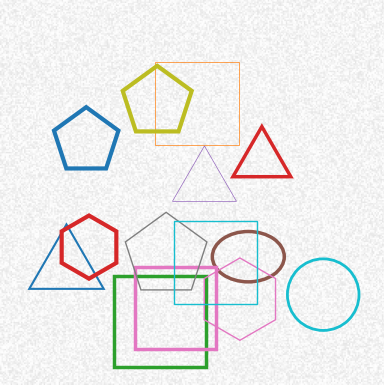[{"shape": "triangle", "thickness": 1.5, "radius": 0.56, "center": [0.173, 0.306]}, {"shape": "pentagon", "thickness": 3, "radius": 0.44, "center": [0.224, 0.634]}, {"shape": "square", "thickness": 0.5, "radius": 0.54, "center": [0.512, 0.732]}, {"shape": "square", "thickness": 2.5, "radius": 0.6, "center": [0.417, 0.165]}, {"shape": "hexagon", "thickness": 3, "radius": 0.41, "center": [0.231, 0.358]}, {"shape": "triangle", "thickness": 2.5, "radius": 0.43, "center": [0.68, 0.584]}, {"shape": "triangle", "thickness": 0.5, "radius": 0.48, "center": [0.531, 0.525]}, {"shape": "oval", "thickness": 2.5, "radius": 0.47, "center": [0.645, 0.333]}, {"shape": "square", "thickness": 2.5, "radius": 0.53, "center": [0.456, 0.2]}, {"shape": "hexagon", "thickness": 1, "radius": 0.53, "center": [0.623, 0.223]}, {"shape": "pentagon", "thickness": 1, "radius": 0.56, "center": [0.432, 0.337]}, {"shape": "pentagon", "thickness": 3, "radius": 0.47, "center": [0.408, 0.735]}, {"shape": "circle", "thickness": 2, "radius": 0.46, "center": [0.84, 0.235]}, {"shape": "square", "thickness": 1, "radius": 0.54, "center": [0.559, 0.318]}]